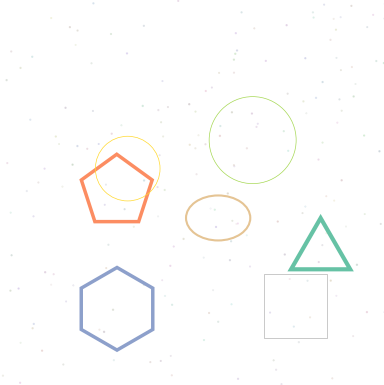[{"shape": "triangle", "thickness": 3, "radius": 0.44, "center": [0.833, 0.345]}, {"shape": "pentagon", "thickness": 2.5, "radius": 0.48, "center": [0.303, 0.503]}, {"shape": "hexagon", "thickness": 2.5, "radius": 0.54, "center": [0.304, 0.198]}, {"shape": "circle", "thickness": 0.5, "radius": 0.56, "center": [0.656, 0.636]}, {"shape": "circle", "thickness": 0.5, "radius": 0.42, "center": [0.332, 0.562]}, {"shape": "oval", "thickness": 1.5, "radius": 0.42, "center": [0.567, 0.434]}, {"shape": "square", "thickness": 0.5, "radius": 0.42, "center": [0.768, 0.206]}]